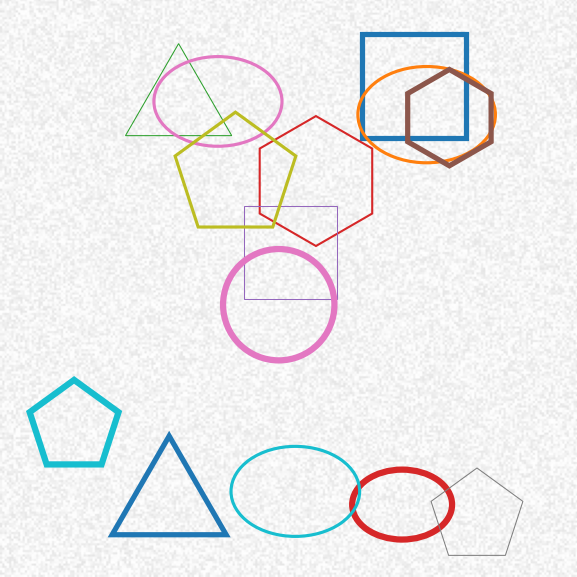[{"shape": "triangle", "thickness": 2.5, "radius": 0.57, "center": [0.293, 0.13]}, {"shape": "square", "thickness": 2.5, "radius": 0.45, "center": [0.717, 0.85]}, {"shape": "oval", "thickness": 1.5, "radius": 0.6, "center": [0.739, 0.801]}, {"shape": "triangle", "thickness": 0.5, "radius": 0.53, "center": [0.309, 0.817]}, {"shape": "oval", "thickness": 3, "radius": 0.43, "center": [0.696, 0.125]}, {"shape": "hexagon", "thickness": 1, "radius": 0.56, "center": [0.547, 0.686]}, {"shape": "square", "thickness": 0.5, "radius": 0.4, "center": [0.502, 0.562]}, {"shape": "hexagon", "thickness": 2.5, "radius": 0.42, "center": [0.778, 0.795]}, {"shape": "oval", "thickness": 1.5, "radius": 0.55, "center": [0.377, 0.824]}, {"shape": "circle", "thickness": 3, "radius": 0.48, "center": [0.483, 0.471]}, {"shape": "pentagon", "thickness": 0.5, "radius": 0.42, "center": [0.826, 0.105]}, {"shape": "pentagon", "thickness": 1.5, "radius": 0.55, "center": [0.408, 0.695]}, {"shape": "oval", "thickness": 1.5, "radius": 0.56, "center": [0.511, 0.148]}, {"shape": "pentagon", "thickness": 3, "radius": 0.4, "center": [0.128, 0.26]}]